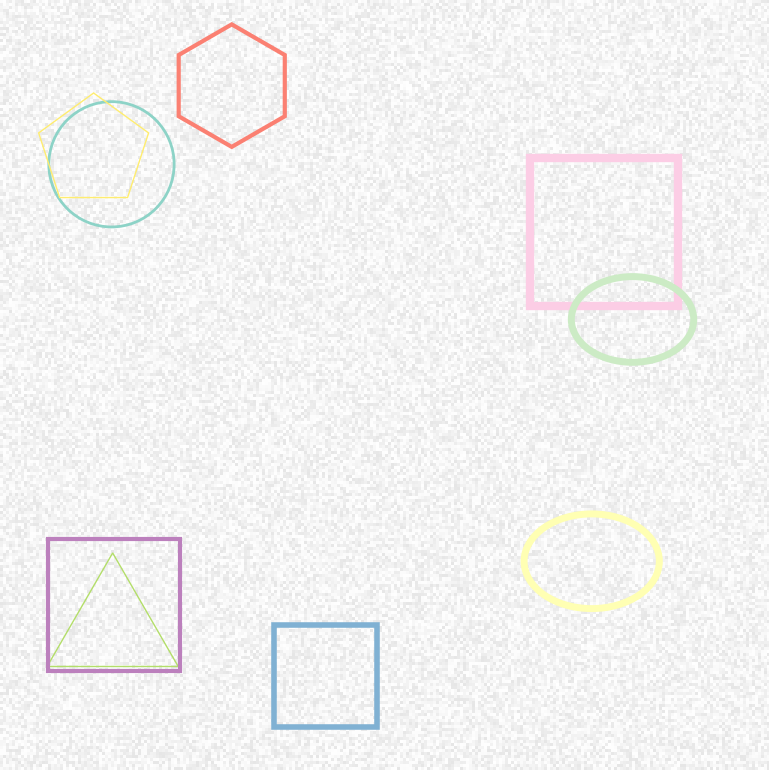[{"shape": "circle", "thickness": 1, "radius": 0.41, "center": [0.145, 0.787]}, {"shape": "oval", "thickness": 2.5, "radius": 0.44, "center": [0.768, 0.271]}, {"shape": "hexagon", "thickness": 1.5, "radius": 0.4, "center": [0.301, 0.889]}, {"shape": "square", "thickness": 2, "radius": 0.33, "center": [0.422, 0.122]}, {"shape": "triangle", "thickness": 0.5, "radius": 0.49, "center": [0.146, 0.184]}, {"shape": "square", "thickness": 3, "radius": 0.48, "center": [0.785, 0.699]}, {"shape": "square", "thickness": 1.5, "radius": 0.43, "center": [0.148, 0.215]}, {"shape": "oval", "thickness": 2.5, "radius": 0.4, "center": [0.821, 0.585]}, {"shape": "pentagon", "thickness": 0.5, "radius": 0.38, "center": [0.122, 0.804]}]